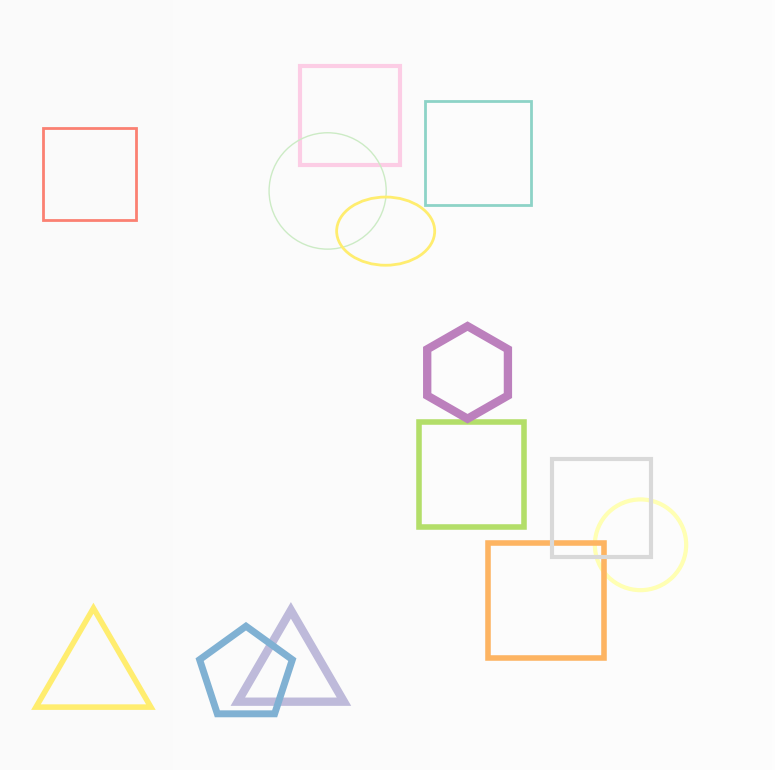[{"shape": "square", "thickness": 1, "radius": 0.34, "center": [0.617, 0.801]}, {"shape": "circle", "thickness": 1.5, "radius": 0.29, "center": [0.826, 0.292]}, {"shape": "triangle", "thickness": 3, "radius": 0.4, "center": [0.375, 0.128]}, {"shape": "square", "thickness": 1, "radius": 0.3, "center": [0.115, 0.774]}, {"shape": "pentagon", "thickness": 2.5, "radius": 0.31, "center": [0.317, 0.124]}, {"shape": "square", "thickness": 2, "radius": 0.37, "center": [0.705, 0.22]}, {"shape": "square", "thickness": 2, "radius": 0.34, "center": [0.608, 0.384]}, {"shape": "square", "thickness": 1.5, "radius": 0.32, "center": [0.452, 0.85]}, {"shape": "square", "thickness": 1.5, "radius": 0.32, "center": [0.776, 0.341]}, {"shape": "hexagon", "thickness": 3, "radius": 0.3, "center": [0.603, 0.516]}, {"shape": "circle", "thickness": 0.5, "radius": 0.38, "center": [0.423, 0.752]}, {"shape": "triangle", "thickness": 2, "radius": 0.43, "center": [0.121, 0.124]}, {"shape": "oval", "thickness": 1, "radius": 0.32, "center": [0.498, 0.7]}]